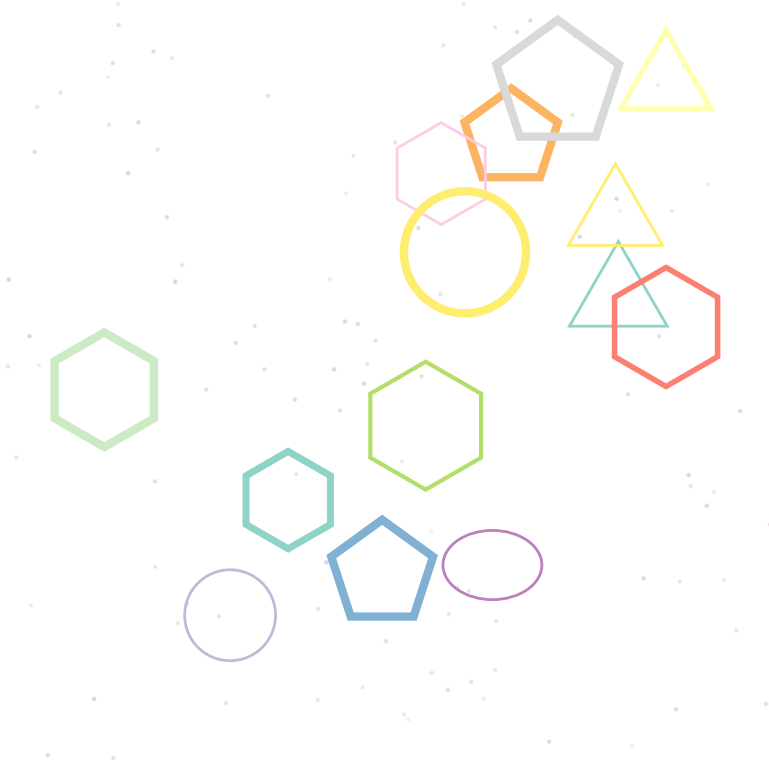[{"shape": "triangle", "thickness": 1, "radius": 0.37, "center": [0.803, 0.613]}, {"shape": "hexagon", "thickness": 2.5, "radius": 0.32, "center": [0.374, 0.351]}, {"shape": "triangle", "thickness": 2, "radius": 0.34, "center": [0.865, 0.893]}, {"shape": "circle", "thickness": 1, "radius": 0.3, "center": [0.299, 0.201]}, {"shape": "hexagon", "thickness": 2, "radius": 0.39, "center": [0.865, 0.575]}, {"shape": "pentagon", "thickness": 3, "radius": 0.35, "center": [0.496, 0.255]}, {"shape": "pentagon", "thickness": 3, "radius": 0.32, "center": [0.664, 0.821]}, {"shape": "hexagon", "thickness": 1.5, "radius": 0.42, "center": [0.553, 0.447]}, {"shape": "hexagon", "thickness": 1, "radius": 0.33, "center": [0.573, 0.775]}, {"shape": "pentagon", "thickness": 3, "radius": 0.42, "center": [0.724, 0.89]}, {"shape": "oval", "thickness": 1, "radius": 0.32, "center": [0.64, 0.266]}, {"shape": "hexagon", "thickness": 3, "radius": 0.37, "center": [0.135, 0.494]}, {"shape": "circle", "thickness": 3, "radius": 0.4, "center": [0.604, 0.672]}, {"shape": "triangle", "thickness": 1, "radius": 0.35, "center": [0.799, 0.717]}]